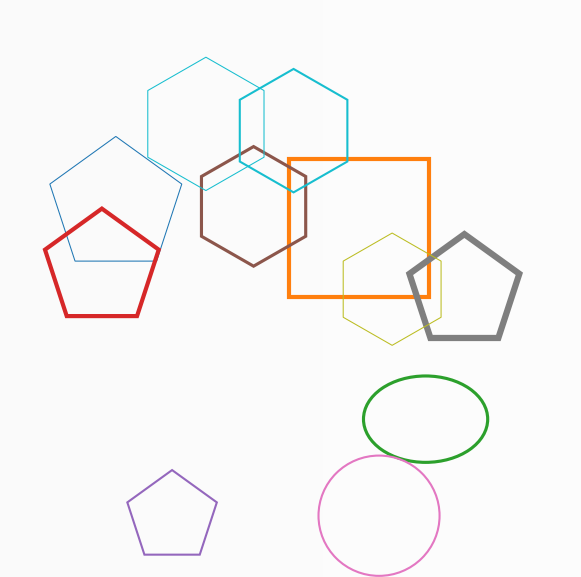[{"shape": "pentagon", "thickness": 0.5, "radius": 0.6, "center": [0.199, 0.644]}, {"shape": "square", "thickness": 2, "radius": 0.6, "center": [0.618, 0.604]}, {"shape": "oval", "thickness": 1.5, "radius": 0.53, "center": [0.732, 0.273]}, {"shape": "pentagon", "thickness": 2, "radius": 0.51, "center": [0.175, 0.535]}, {"shape": "pentagon", "thickness": 1, "radius": 0.4, "center": [0.296, 0.104]}, {"shape": "hexagon", "thickness": 1.5, "radius": 0.52, "center": [0.436, 0.642]}, {"shape": "circle", "thickness": 1, "radius": 0.52, "center": [0.652, 0.106]}, {"shape": "pentagon", "thickness": 3, "radius": 0.5, "center": [0.799, 0.494]}, {"shape": "hexagon", "thickness": 0.5, "radius": 0.49, "center": [0.675, 0.498]}, {"shape": "hexagon", "thickness": 0.5, "radius": 0.58, "center": [0.354, 0.785]}, {"shape": "hexagon", "thickness": 1, "radius": 0.53, "center": [0.505, 0.773]}]